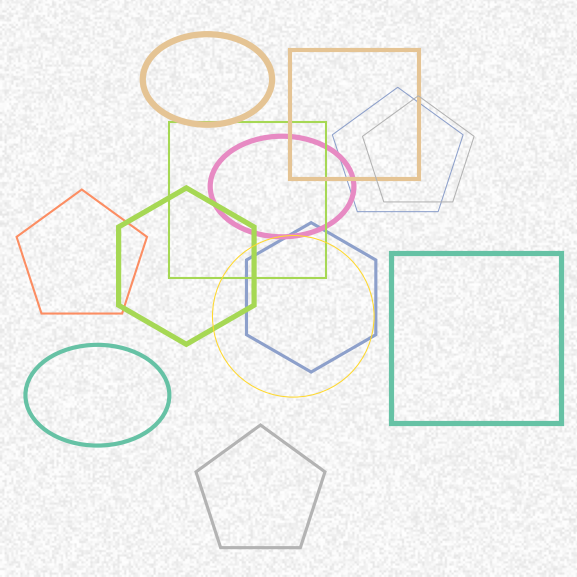[{"shape": "oval", "thickness": 2, "radius": 0.62, "center": [0.169, 0.315]}, {"shape": "square", "thickness": 2.5, "radius": 0.74, "center": [0.825, 0.414]}, {"shape": "pentagon", "thickness": 1, "radius": 0.59, "center": [0.142, 0.552]}, {"shape": "hexagon", "thickness": 1.5, "radius": 0.65, "center": [0.539, 0.484]}, {"shape": "pentagon", "thickness": 0.5, "radius": 0.6, "center": [0.689, 0.729]}, {"shape": "oval", "thickness": 2.5, "radius": 0.62, "center": [0.488, 0.676]}, {"shape": "square", "thickness": 1, "radius": 0.68, "center": [0.429, 0.653]}, {"shape": "hexagon", "thickness": 2.5, "radius": 0.68, "center": [0.323, 0.538]}, {"shape": "circle", "thickness": 0.5, "radius": 0.7, "center": [0.508, 0.451]}, {"shape": "square", "thickness": 2, "radius": 0.56, "center": [0.614, 0.801]}, {"shape": "oval", "thickness": 3, "radius": 0.56, "center": [0.359, 0.862]}, {"shape": "pentagon", "thickness": 1.5, "radius": 0.59, "center": [0.451, 0.146]}, {"shape": "pentagon", "thickness": 0.5, "radius": 0.51, "center": [0.724, 0.732]}]